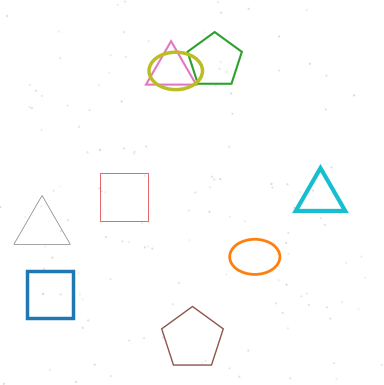[{"shape": "square", "thickness": 2.5, "radius": 0.3, "center": [0.13, 0.235]}, {"shape": "oval", "thickness": 2, "radius": 0.33, "center": [0.662, 0.333]}, {"shape": "pentagon", "thickness": 1.5, "radius": 0.37, "center": [0.558, 0.843]}, {"shape": "square", "thickness": 0.5, "radius": 0.31, "center": [0.322, 0.489]}, {"shape": "pentagon", "thickness": 1, "radius": 0.42, "center": [0.5, 0.12]}, {"shape": "triangle", "thickness": 1.5, "radius": 0.38, "center": [0.444, 0.818]}, {"shape": "triangle", "thickness": 0.5, "radius": 0.42, "center": [0.109, 0.408]}, {"shape": "oval", "thickness": 2.5, "radius": 0.35, "center": [0.457, 0.816]}, {"shape": "triangle", "thickness": 3, "radius": 0.37, "center": [0.832, 0.489]}]